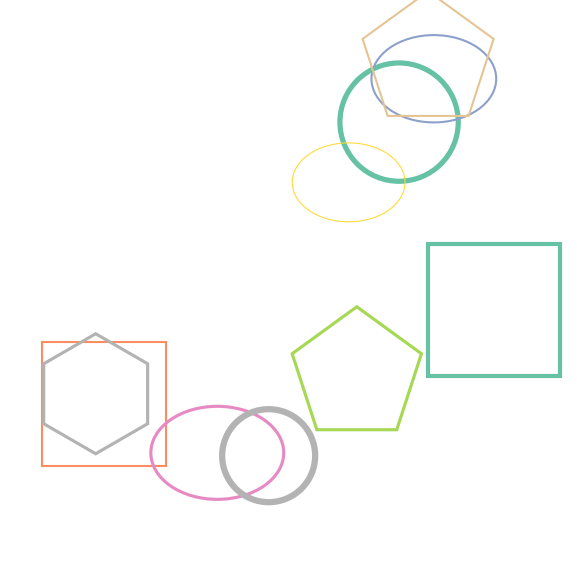[{"shape": "circle", "thickness": 2.5, "radius": 0.51, "center": [0.691, 0.788]}, {"shape": "square", "thickness": 2, "radius": 0.57, "center": [0.856, 0.462]}, {"shape": "square", "thickness": 1, "radius": 0.54, "center": [0.181, 0.3]}, {"shape": "oval", "thickness": 1, "radius": 0.54, "center": [0.751, 0.863]}, {"shape": "oval", "thickness": 1.5, "radius": 0.58, "center": [0.376, 0.215]}, {"shape": "pentagon", "thickness": 1.5, "radius": 0.59, "center": [0.618, 0.35]}, {"shape": "oval", "thickness": 0.5, "radius": 0.49, "center": [0.604, 0.683]}, {"shape": "pentagon", "thickness": 1, "radius": 0.6, "center": [0.741, 0.895]}, {"shape": "circle", "thickness": 3, "radius": 0.4, "center": [0.465, 0.21]}, {"shape": "hexagon", "thickness": 1.5, "radius": 0.52, "center": [0.166, 0.317]}]